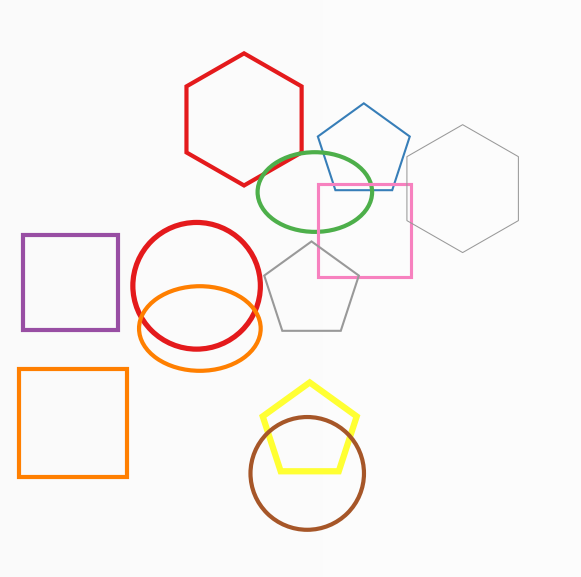[{"shape": "circle", "thickness": 2.5, "radius": 0.55, "center": [0.338, 0.504]}, {"shape": "hexagon", "thickness": 2, "radius": 0.57, "center": [0.42, 0.792]}, {"shape": "pentagon", "thickness": 1, "radius": 0.42, "center": [0.626, 0.737]}, {"shape": "oval", "thickness": 2, "radius": 0.49, "center": [0.542, 0.667]}, {"shape": "square", "thickness": 2, "radius": 0.41, "center": [0.121, 0.51]}, {"shape": "square", "thickness": 2, "radius": 0.47, "center": [0.126, 0.266]}, {"shape": "oval", "thickness": 2, "radius": 0.52, "center": [0.344, 0.43]}, {"shape": "pentagon", "thickness": 3, "radius": 0.43, "center": [0.533, 0.252]}, {"shape": "circle", "thickness": 2, "radius": 0.49, "center": [0.529, 0.179]}, {"shape": "square", "thickness": 1.5, "radius": 0.4, "center": [0.626, 0.6]}, {"shape": "hexagon", "thickness": 0.5, "radius": 0.55, "center": [0.796, 0.673]}, {"shape": "pentagon", "thickness": 1, "radius": 0.43, "center": [0.536, 0.496]}]